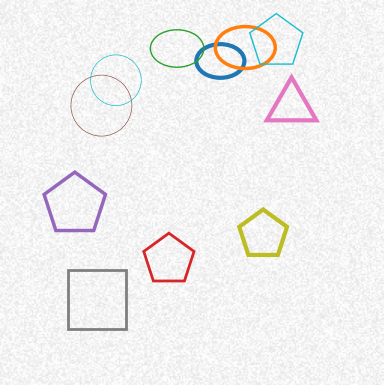[{"shape": "oval", "thickness": 3, "radius": 0.31, "center": [0.572, 0.842]}, {"shape": "oval", "thickness": 2.5, "radius": 0.39, "center": [0.637, 0.876]}, {"shape": "oval", "thickness": 1, "radius": 0.35, "center": [0.46, 0.874]}, {"shape": "pentagon", "thickness": 2, "radius": 0.34, "center": [0.439, 0.326]}, {"shape": "pentagon", "thickness": 2.5, "radius": 0.42, "center": [0.194, 0.469]}, {"shape": "circle", "thickness": 0.5, "radius": 0.4, "center": [0.263, 0.726]}, {"shape": "triangle", "thickness": 3, "radius": 0.37, "center": [0.757, 0.725]}, {"shape": "square", "thickness": 2, "radius": 0.38, "center": [0.252, 0.222]}, {"shape": "pentagon", "thickness": 3, "radius": 0.33, "center": [0.683, 0.391]}, {"shape": "circle", "thickness": 0.5, "radius": 0.33, "center": [0.301, 0.792]}, {"shape": "pentagon", "thickness": 1, "radius": 0.36, "center": [0.718, 0.892]}]